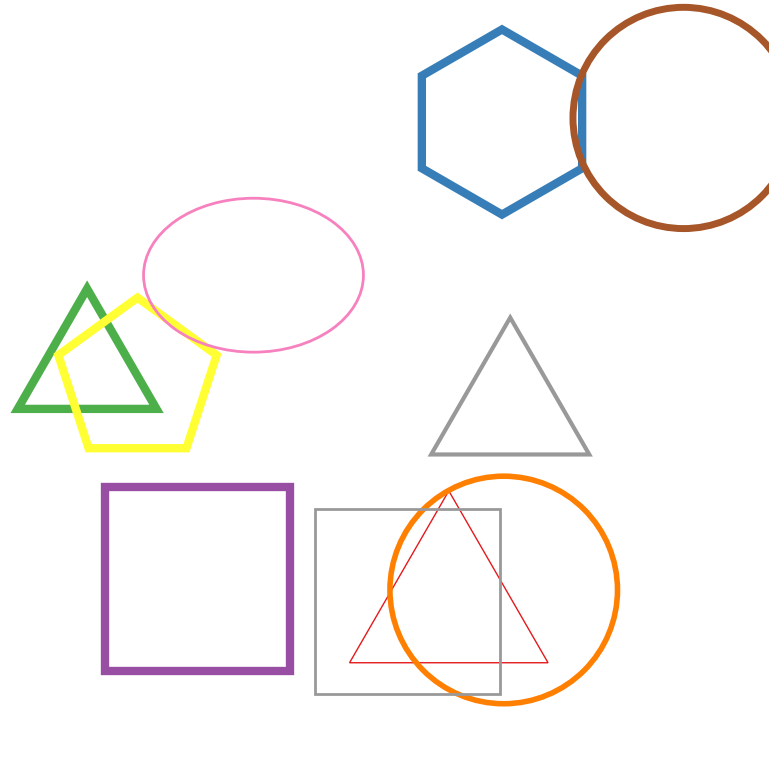[{"shape": "triangle", "thickness": 0.5, "radius": 0.74, "center": [0.583, 0.214]}, {"shape": "hexagon", "thickness": 3, "radius": 0.6, "center": [0.652, 0.842]}, {"shape": "triangle", "thickness": 3, "radius": 0.52, "center": [0.113, 0.521]}, {"shape": "square", "thickness": 3, "radius": 0.6, "center": [0.256, 0.248]}, {"shape": "circle", "thickness": 2, "radius": 0.74, "center": [0.654, 0.234]}, {"shape": "pentagon", "thickness": 3, "radius": 0.54, "center": [0.179, 0.505]}, {"shape": "circle", "thickness": 2.5, "radius": 0.72, "center": [0.888, 0.847]}, {"shape": "oval", "thickness": 1, "radius": 0.71, "center": [0.329, 0.643]}, {"shape": "triangle", "thickness": 1.5, "radius": 0.59, "center": [0.663, 0.469]}, {"shape": "square", "thickness": 1, "radius": 0.6, "center": [0.529, 0.218]}]